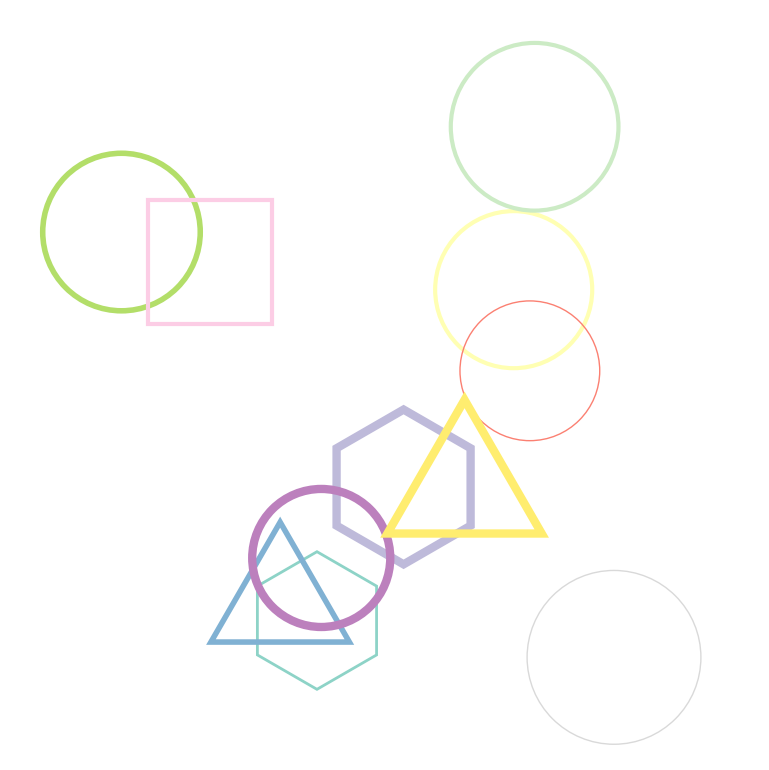[{"shape": "hexagon", "thickness": 1, "radius": 0.45, "center": [0.412, 0.194]}, {"shape": "circle", "thickness": 1.5, "radius": 0.51, "center": [0.667, 0.624]}, {"shape": "hexagon", "thickness": 3, "radius": 0.5, "center": [0.524, 0.368]}, {"shape": "circle", "thickness": 0.5, "radius": 0.45, "center": [0.688, 0.518]}, {"shape": "triangle", "thickness": 2, "radius": 0.52, "center": [0.364, 0.218]}, {"shape": "circle", "thickness": 2, "radius": 0.51, "center": [0.158, 0.699]}, {"shape": "square", "thickness": 1.5, "radius": 0.4, "center": [0.273, 0.66]}, {"shape": "circle", "thickness": 0.5, "radius": 0.56, "center": [0.797, 0.146]}, {"shape": "circle", "thickness": 3, "radius": 0.45, "center": [0.417, 0.275]}, {"shape": "circle", "thickness": 1.5, "radius": 0.54, "center": [0.694, 0.835]}, {"shape": "triangle", "thickness": 3, "radius": 0.58, "center": [0.603, 0.365]}]